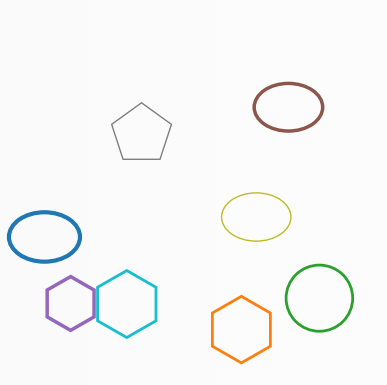[{"shape": "oval", "thickness": 3, "radius": 0.46, "center": [0.115, 0.385]}, {"shape": "hexagon", "thickness": 2, "radius": 0.43, "center": [0.623, 0.144]}, {"shape": "circle", "thickness": 2, "radius": 0.43, "center": [0.824, 0.226]}, {"shape": "hexagon", "thickness": 2.5, "radius": 0.35, "center": [0.182, 0.212]}, {"shape": "oval", "thickness": 2.5, "radius": 0.44, "center": [0.744, 0.721]}, {"shape": "pentagon", "thickness": 1, "radius": 0.41, "center": [0.365, 0.652]}, {"shape": "oval", "thickness": 1, "radius": 0.45, "center": [0.661, 0.436]}, {"shape": "hexagon", "thickness": 2, "radius": 0.44, "center": [0.327, 0.21]}]